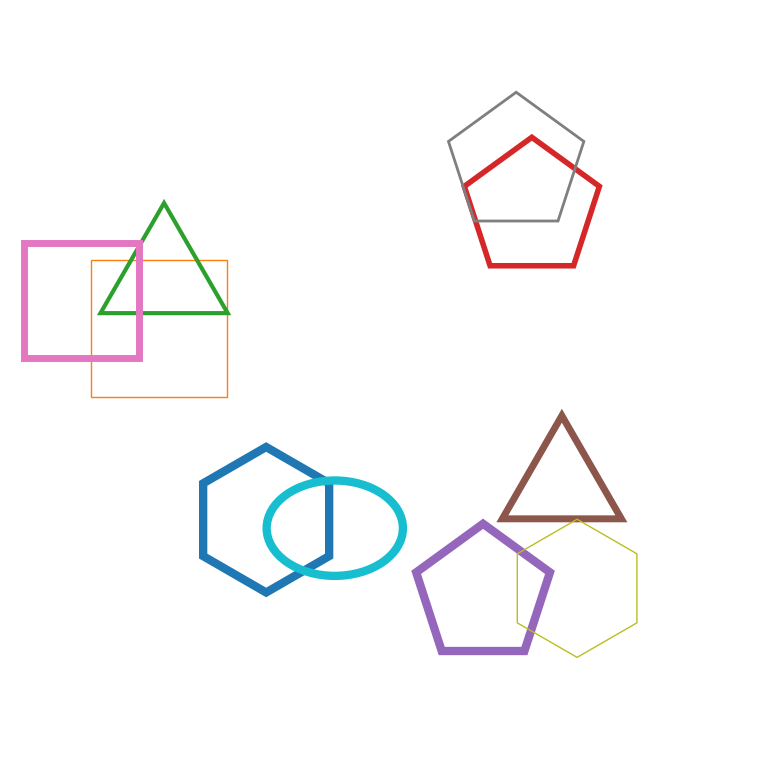[{"shape": "hexagon", "thickness": 3, "radius": 0.47, "center": [0.346, 0.325]}, {"shape": "square", "thickness": 0.5, "radius": 0.44, "center": [0.207, 0.573]}, {"shape": "triangle", "thickness": 1.5, "radius": 0.48, "center": [0.213, 0.641]}, {"shape": "pentagon", "thickness": 2, "radius": 0.46, "center": [0.691, 0.729]}, {"shape": "pentagon", "thickness": 3, "radius": 0.46, "center": [0.627, 0.228]}, {"shape": "triangle", "thickness": 2.5, "radius": 0.45, "center": [0.73, 0.371]}, {"shape": "square", "thickness": 2.5, "radius": 0.37, "center": [0.105, 0.61]}, {"shape": "pentagon", "thickness": 1, "radius": 0.46, "center": [0.67, 0.788]}, {"shape": "hexagon", "thickness": 0.5, "radius": 0.45, "center": [0.749, 0.236]}, {"shape": "oval", "thickness": 3, "radius": 0.44, "center": [0.435, 0.314]}]